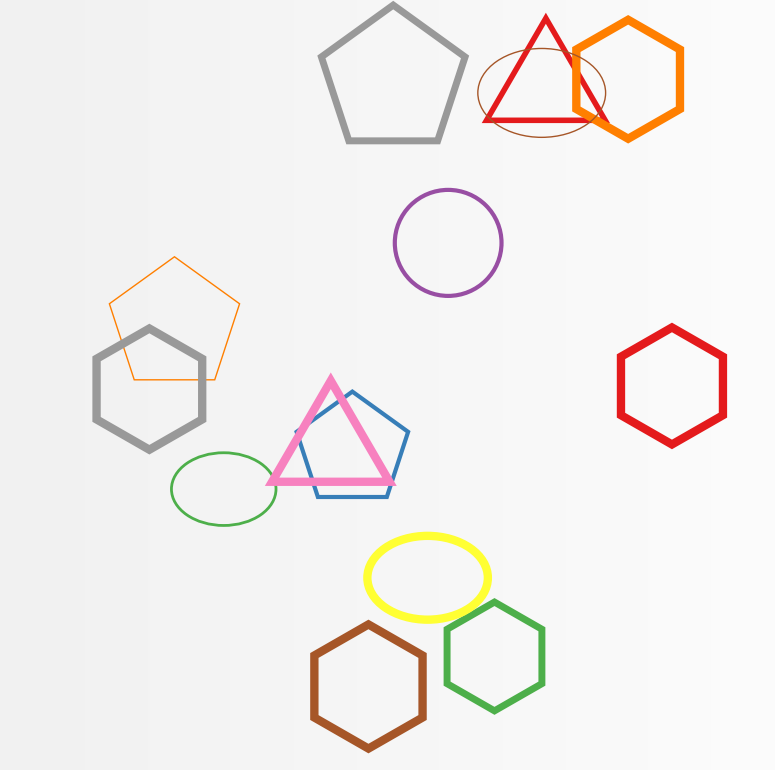[{"shape": "triangle", "thickness": 2, "radius": 0.44, "center": [0.704, 0.888]}, {"shape": "hexagon", "thickness": 3, "radius": 0.38, "center": [0.867, 0.499]}, {"shape": "pentagon", "thickness": 1.5, "radius": 0.38, "center": [0.455, 0.416]}, {"shape": "hexagon", "thickness": 2.5, "radius": 0.35, "center": [0.638, 0.147]}, {"shape": "oval", "thickness": 1, "radius": 0.34, "center": [0.289, 0.365]}, {"shape": "circle", "thickness": 1.5, "radius": 0.34, "center": [0.578, 0.685]}, {"shape": "pentagon", "thickness": 0.5, "radius": 0.44, "center": [0.225, 0.578]}, {"shape": "hexagon", "thickness": 3, "radius": 0.39, "center": [0.811, 0.897]}, {"shape": "oval", "thickness": 3, "radius": 0.39, "center": [0.552, 0.25]}, {"shape": "oval", "thickness": 0.5, "radius": 0.41, "center": [0.699, 0.879]}, {"shape": "hexagon", "thickness": 3, "radius": 0.4, "center": [0.475, 0.108]}, {"shape": "triangle", "thickness": 3, "radius": 0.44, "center": [0.427, 0.418]}, {"shape": "pentagon", "thickness": 2.5, "radius": 0.49, "center": [0.507, 0.896]}, {"shape": "hexagon", "thickness": 3, "radius": 0.39, "center": [0.193, 0.495]}]